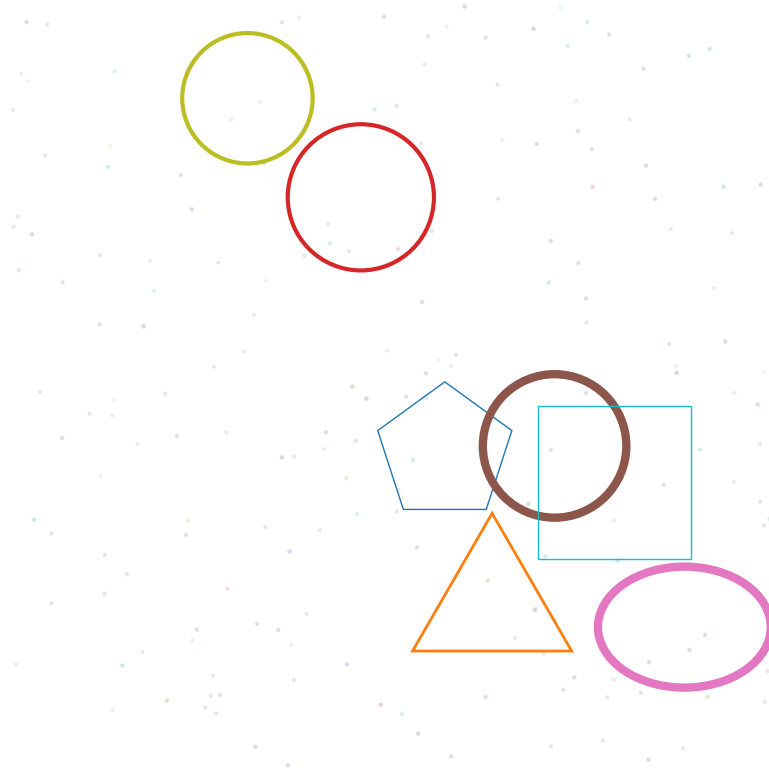[{"shape": "pentagon", "thickness": 0.5, "radius": 0.46, "center": [0.578, 0.413]}, {"shape": "triangle", "thickness": 1, "radius": 0.6, "center": [0.639, 0.214]}, {"shape": "circle", "thickness": 1.5, "radius": 0.47, "center": [0.469, 0.744]}, {"shape": "circle", "thickness": 3, "radius": 0.47, "center": [0.72, 0.421]}, {"shape": "oval", "thickness": 3, "radius": 0.56, "center": [0.889, 0.186]}, {"shape": "circle", "thickness": 1.5, "radius": 0.42, "center": [0.321, 0.872]}, {"shape": "square", "thickness": 0.5, "radius": 0.49, "center": [0.798, 0.373]}]